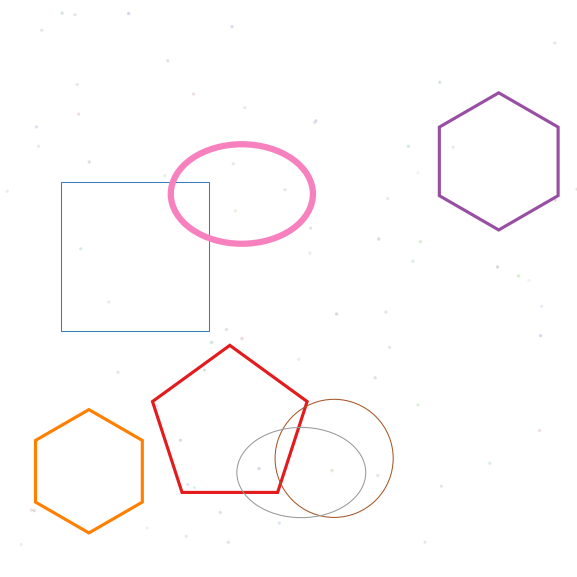[{"shape": "pentagon", "thickness": 1.5, "radius": 0.7, "center": [0.398, 0.26]}, {"shape": "square", "thickness": 0.5, "radius": 0.64, "center": [0.234, 0.555]}, {"shape": "hexagon", "thickness": 1.5, "radius": 0.59, "center": [0.864, 0.72]}, {"shape": "hexagon", "thickness": 1.5, "radius": 0.53, "center": [0.154, 0.183]}, {"shape": "circle", "thickness": 0.5, "radius": 0.51, "center": [0.579, 0.205]}, {"shape": "oval", "thickness": 3, "radius": 0.62, "center": [0.419, 0.663]}, {"shape": "oval", "thickness": 0.5, "radius": 0.56, "center": [0.522, 0.181]}]